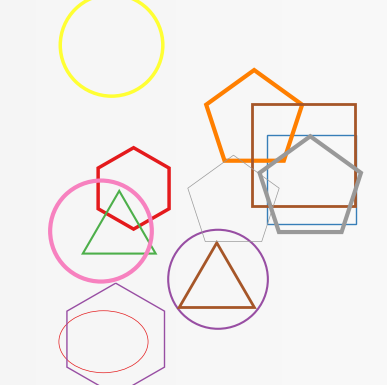[{"shape": "oval", "thickness": 0.5, "radius": 0.58, "center": [0.267, 0.112]}, {"shape": "hexagon", "thickness": 2.5, "radius": 0.53, "center": [0.345, 0.511]}, {"shape": "square", "thickness": 1, "radius": 0.58, "center": [0.803, 0.534]}, {"shape": "triangle", "thickness": 1.5, "radius": 0.54, "center": [0.308, 0.396]}, {"shape": "hexagon", "thickness": 1, "radius": 0.73, "center": [0.299, 0.119]}, {"shape": "circle", "thickness": 1.5, "radius": 0.64, "center": [0.563, 0.275]}, {"shape": "pentagon", "thickness": 3, "radius": 0.65, "center": [0.656, 0.688]}, {"shape": "circle", "thickness": 2.5, "radius": 0.66, "center": [0.288, 0.883]}, {"shape": "square", "thickness": 2, "radius": 0.66, "center": [0.783, 0.598]}, {"shape": "triangle", "thickness": 2, "radius": 0.56, "center": [0.559, 0.257]}, {"shape": "circle", "thickness": 3, "radius": 0.66, "center": [0.261, 0.4]}, {"shape": "pentagon", "thickness": 0.5, "radius": 0.62, "center": [0.603, 0.473]}, {"shape": "pentagon", "thickness": 3, "radius": 0.69, "center": [0.801, 0.509]}]